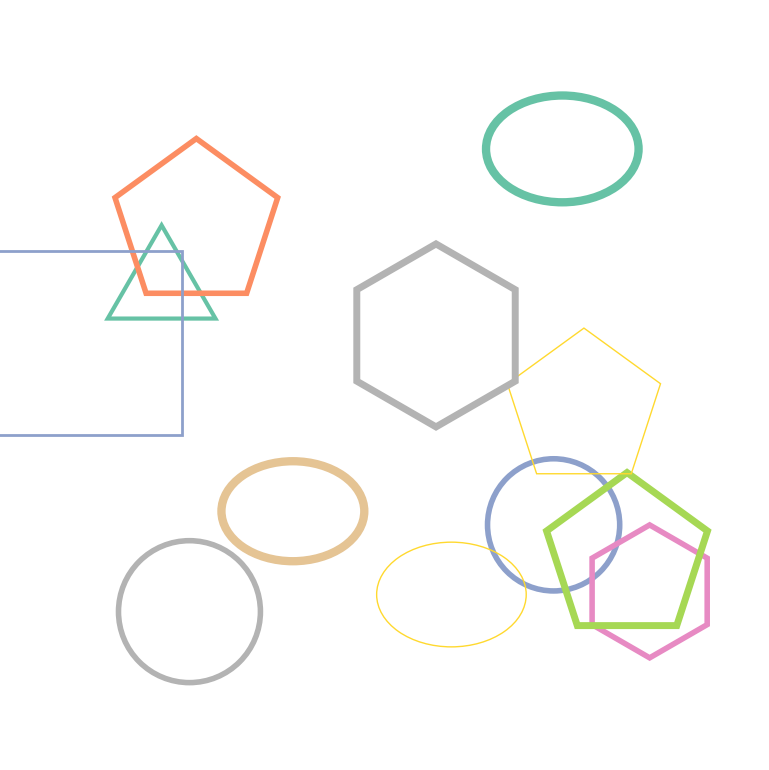[{"shape": "triangle", "thickness": 1.5, "radius": 0.4, "center": [0.21, 0.627]}, {"shape": "oval", "thickness": 3, "radius": 0.5, "center": [0.73, 0.807]}, {"shape": "pentagon", "thickness": 2, "radius": 0.56, "center": [0.255, 0.709]}, {"shape": "circle", "thickness": 2, "radius": 0.43, "center": [0.719, 0.318]}, {"shape": "square", "thickness": 1, "radius": 0.6, "center": [0.117, 0.555]}, {"shape": "hexagon", "thickness": 2, "radius": 0.43, "center": [0.844, 0.232]}, {"shape": "pentagon", "thickness": 2.5, "radius": 0.55, "center": [0.814, 0.276]}, {"shape": "oval", "thickness": 0.5, "radius": 0.49, "center": [0.586, 0.228]}, {"shape": "pentagon", "thickness": 0.5, "radius": 0.52, "center": [0.758, 0.469]}, {"shape": "oval", "thickness": 3, "radius": 0.46, "center": [0.38, 0.336]}, {"shape": "circle", "thickness": 2, "radius": 0.46, "center": [0.246, 0.206]}, {"shape": "hexagon", "thickness": 2.5, "radius": 0.59, "center": [0.566, 0.564]}]